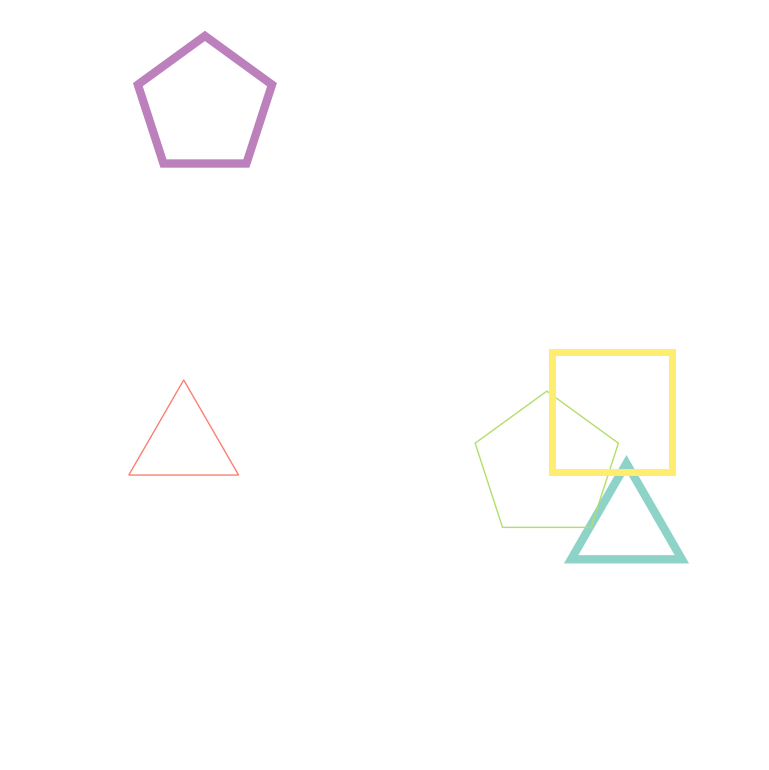[{"shape": "triangle", "thickness": 3, "radius": 0.42, "center": [0.814, 0.315]}, {"shape": "triangle", "thickness": 0.5, "radius": 0.41, "center": [0.239, 0.424]}, {"shape": "pentagon", "thickness": 0.5, "radius": 0.49, "center": [0.71, 0.394]}, {"shape": "pentagon", "thickness": 3, "radius": 0.46, "center": [0.266, 0.862]}, {"shape": "square", "thickness": 2.5, "radius": 0.39, "center": [0.795, 0.465]}]